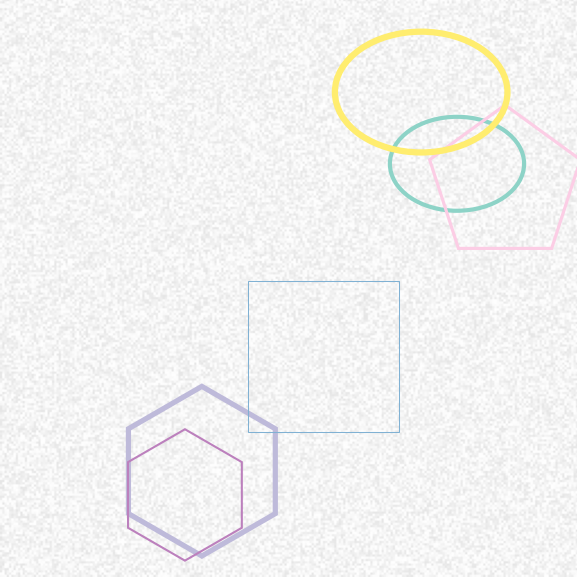[{"shape": "oval", "thickness": 2, "radius": 0.58, "center": [0.791, 0.716]}, {"shape": "hexagon", "thickness": 2.5, "radius": 0.73, "center": [0.35, 0.183]}, {"shape": "square", "thickness": 0.5, "radius": 0.65, "center": [0.56, 0.381]}, {"shape": "pentagon", "thickness": 1.5, "radius": 0.69, "center": [0.875, 0.68]}, {"shape": "hexagon", "thickness": 1, "radius": 0.57, "center": [0.32, 0.142]}, {"shape": "oval", "thickness": 3, "radius": 0.75, "center": [0.729, 0.84]}]